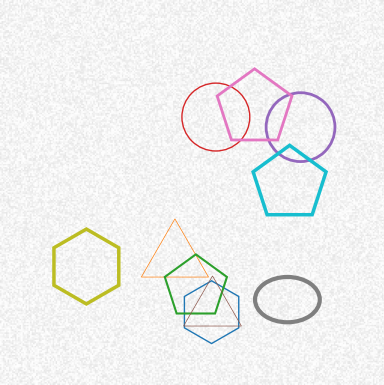[{"shape": "hexagon", "thickness": 1, "radius": 0.41, "center": [0.55, 0.189]}, {"shape": "triangle", "thickness": 0.5, "radius": 0.5, "center": [0.454, 0.331]}, {"shape": "pentagon", "thickness": 1.5, "radius": 0.42, "center": [0.509, 0.254]}, {"shape": "circle", "thickness": 1, "radius": 0.44, "center": [0.561, 0.696]}, {"shape": "circle", "thickness": 2, "radius": 0.45, "center": [0.781, 0.67]}, {"shape": "triangle", "thickness": 0.5, "radius": 0.43, "center": [0.552, 0.197]}, {"shape": "pentagon", "thickness": 2, "radius": 0.51, "center": [0.661, 0.719]}, {"shape": "oval", "thickness": 3, "radius": 0.42, "center": [0.747, 0.222]}, {"shape": "hexagon", "thickness": 2.5, "radius": 0.49, "center": [0.224, 0.308]}, {"shape": "pentagon", "thickness": 2.5, "radius": 0.5, "center": [0.752, 0.523]}]